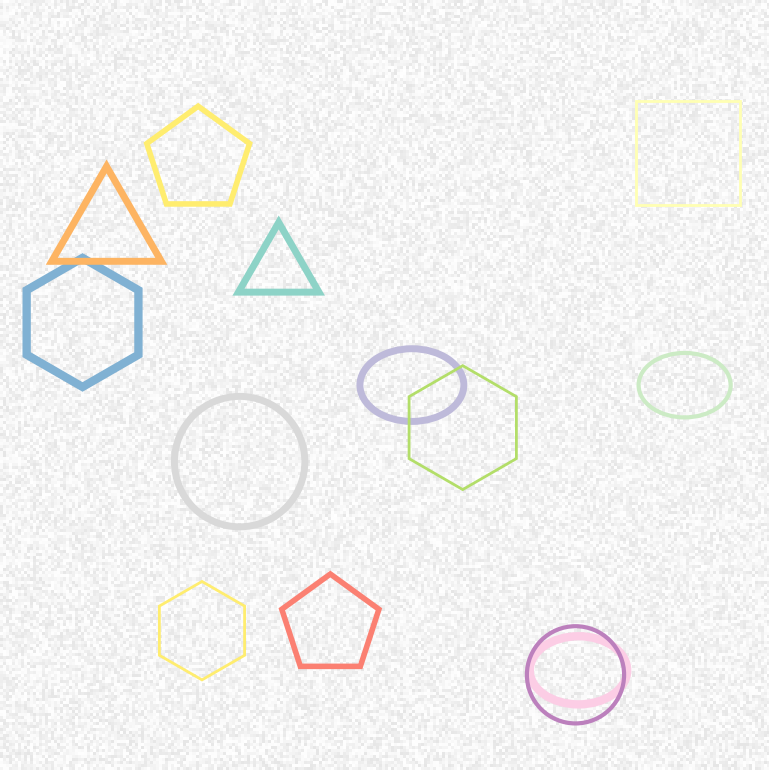[{"shape": "triangle", "thickness": 2.5, "radius": 0.3, "center": [0.362, 0.651]}, {"shape": "square", "thickness": 1, "radius": 0.34, "center": [0.894, 0.801]}, {"shape": "oval", "thickness": 2.5, "radius": 0.34, "center": [0.535, 0.5]}, {"shape": "pentagon", "thickness": 2, "radius": 0.33, "center": [0.429, 0.188]}, {"shape": "hexagon", "thickness": 3, "radius": 0.42, "center": [0.107, 0.581]}, {"shape": "triangle", "thickness": 2.5, "radius": 0.41, "center": [0.138, 0.702]}, {"shape": "hexagon", "thickness": 1, "radius": 0.4, "center": [0.601, 0.445]}, {"shape": "oval", "thickness": 3, "radius": 0.32, "center": [0.751, 0.129]}, {"shape": "circle", "thickness": 2.5, "radius": 0.42, "center": [0.311, 0.401]}, {"shape": "circle", "thickness": 1.5, "radius": 0.32, "center": [0.747, 0.124]}, {"shape": "oval", "thickness": 1.5, "radius": 0.3, "center": [0.889, 0.5]}, {"shape": "hexagon", "thickness": 1, "radius": 0.32, "center": [0.262, 0.181]}, {"shape": "pentagon", "thickness": 2, "radius": 0.35, "center": [0.257, 0.792]}]